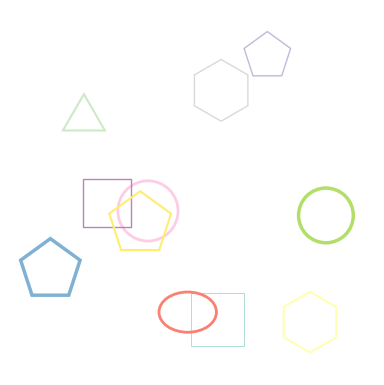[{"shape": "square", "thickness": 0.5, "radius": 0.34, "center": [0.565, 0.169]}, {"shape": "hexagon", "thickness": 1.5, "radius": 0.39, "center": [0.805, 0.163]}, {"shape": "pentagon", "thickness": 1, "radius": 0.32, "center": [0.694, 0.854]}, {"shape": "oval", "thickness": 2, "radius": 0.37, "center": [0.488, 0.189]}, {"shape": "pentagon", "thickness": 2.5, "radius": 0.41, "center": [0.131, 0.299]}, {"shape": "circle", "thickness": 2.5, "radius": 0.36, "center": [0.847, 0.44]}, {"shape": "circle", "thickness": 2, "radius": 0.39, "center": [0.384, 0.452]}, {"shape": "hexagon", "thickness": 1, "radius": 0.4, "center": [0.574, 0.765]}, {"shape": "square", "thickness": 1, "radius": 0.31, "center": [0.277, 0.473]}, {"shape": "triangle", "thickness": 1.5, "radius": 0.31, "center": [0.218, 0.693]}, {"shape": "pentagon", "thickness": 1.5, "radius": 0.42, "center": [0.364, 0.419]}]